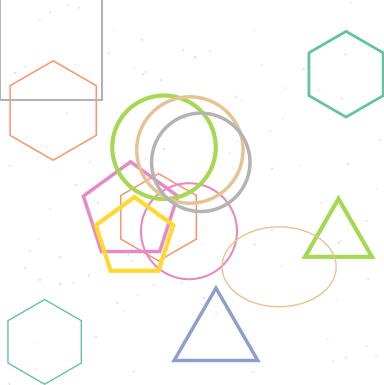[{"shape": "hexagon", "thickness": 2, "radius": 0.56, "center": [0.899, 0.807]}, {"shape": "hexagon", "thickness": 1, "radius": 0.55, "center": [0.116, 0.112]}, {"shape": "hexagon", "thickness": 1, "radius": 0.57, "center": [0.412, 0.436]}, {"shape": "hexagon", "thickness": 1, "radius": 0.65, "center": [0.138, 0.713]}, {"shape": "triangle", "thickness": 2.5, "radius": 0.63, "center": [0.561, 0.126]}, {"shape": "pentagon", "thickness": 2.5, "radius": 0.64, "center": [0.339, 0.451]}, {"shape": "circle", "thickness": 1.5, "radius": 0.62, "center": [0.491, 0.399]}, {"shape": "circle", "thickness": 3, "radius": 0.67, "center": [0.426, 0.617]}, {"shape": "triangle", "thickness": 3, "radius": 0.5, "center": [0.879, 0.383]}, {"shape": "pentagon", "thickness": 3, "radius": 0.53, "center": [0.349, 0.382]}, {"shape": "oval", "thickness": 1, "radius": 0.74, "center": [0.725, 0.307]}, {"shape": "circle", "thickness": 2.5, "radius": 0.69, "center": [0.493, 0.61]}, {"shape": "square", "thickness": 1.5, "radius": 0.66, "center": [0.133, 0.873]}, {"shape": "circle", "thickness": 2.5, "radius": 0.64, "center": [0.522, 0.578]}]